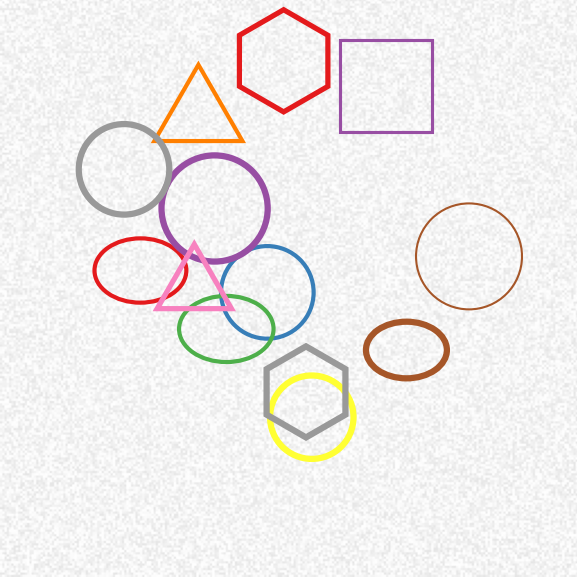[{"shape": "hexagon", "thickness": 2.5, "radius": 0.44, "center": [0.491, 0.894]}, {"shape": "oval", "thickness": 2, "radius": 0.4, "center": [0.243, 0.531]}, {"shape": "circle", "thickness": 2, "radius": 0.4, "center": [0.463, 0.493]}, {"shape": "oval", "thickness": 2, "radius": 0.41, "center": [0.392, 0.429]}, {"shape": "square", "thickness": 1.5, "radius": 0.4, "center": [0.668, 0.851]}, {"shape": "circle", "thickness": 3, "radius": 0.46, "center": [0.372, 0.638]}, {"shape": "triangle", "thickness": 2, "radius": 0.44, "center": [0.344, 0.799]}, {"shape": "circle", "thickness": 3, "radius": 0.36, "center": [0.54, 0.277]}, {"shape": "circle", "thickness": 1, "radius": 0.46, "center": [0.812, 0.555]}, {"shape": "oval", "thickness": 3, "radius": 0.35, "center": [0.704, 0.393]}, {"shape": "triangle", "thickness": 2.5, "radius": 0.37, "center": [0.336, 0.502]}, {"shape": "hexagon", "thickness": 3, "radius": 0.39, "center": [0.53, 0.321]}, {"shape": "circle", "thickness": 3, "radius": 0.39, "center": [0.215, 0.706]}]